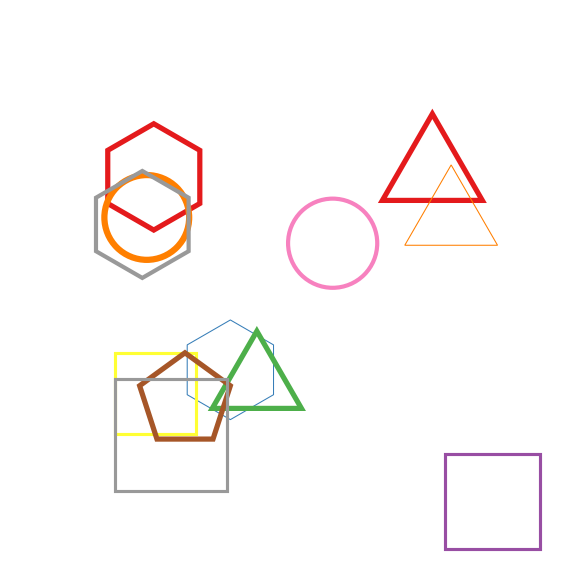[{"shape": "triangle", "thickness": 2.5, "radius": 0.5, "center": [0.749, 0.702]}, {"shape": "hexagon", "thickness": 2.5, "radius": 0.46, "center": [0.266, 0.693]}, {"shape": "hexagon", "thickness": 0.5, "radius": 0.43, "center": [0.399, 0.359]}, {"shape": "triangle", "thickness": 2.5, "radius": 0.45, "center": [0.445, 0.337]}, {"shape": "square", "thickness": 1.5, "radius": 0.41, "center": [0.853, 0.13]}, {"shape": "circle", "thickness": 3, "radius": 0.37, "center": [0.254, 0.623]}, {"shape": "triangle", "thickness": 0.5, "radius": 0.46, "center": [0.781, 0.621]}, {"shape": "square", "thickness": 1.5, "radius": 0.35, "center": [0.269, 0.318]}, {"shape": "pentagon", "thickness": 2.5, "radius": 0.41, "center": [0.32, 0.306]}, {"shape": "circle", "thickness": 2, "radius": 0.39, "center": [0.576, 0.578]}, {"shape": "hexagon", "thickness": 2, "radius": 0.46, "center": [0.246, 0.61]}, {"shape": "square", "thickness": 1.5, "radius": 0.48, "center": [0.297, 0.245]}]